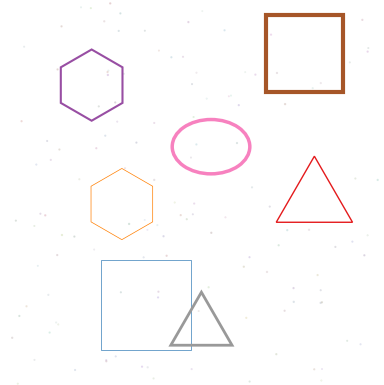[{"shape": "triangle", "thickness": 1, "radius": 0.57, "center": [0.817, 0.48]}, {"shape": "square", "thickness": 0.5, "radius": 0.59, "center": [0.378, 0.208]}, {"shape": "hexagon", "thickness": 1.5, "radius": 0.46, "center": [0.238, 0.779]}, {"shape": "hexagon", "thickness": 0.5, "radius": 0.46, "center": [0.317, 0.47]}, {"shape": "square", "thickness": 3, "radius": 0.5, "center": [0.792, 0.861]}, {"shape": "oval", "thickness": 2.5, "radius": 0.5, "center": [0.548, 0.619]}, {"shape": "triangle", "thickness": 2, "radius": 0.46, "center": [0.523, 0.149]}]